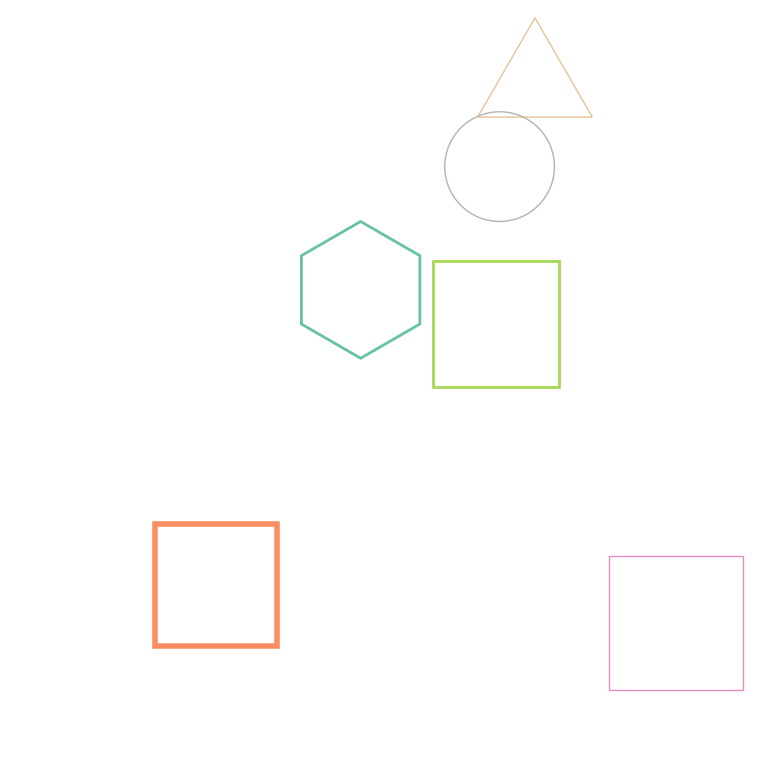[{"shape": "hexagon", "thickness": 1, "radius": 0.44, "center": [0.468, 0.624]}, {"shape": "square", "thickness": 2, "radius": 0.4, "center": [0.28, 0.24]}, {"shape": "square", "thickness": 0.5, "radius": 0.43, "center": [0.878, 0.191]}, {"shape": "square", "thickness": 1, "radius": 0.41, "center": [0.644, 0.579]}, {"shape": "triangle", "thickness": 0.5, "radius": 0.43, "center": [0.695, 0.891]}, {"shape": "circle", "thickness": 0.5, "radius": 0.36, "center": [0.649, 0.784]}]